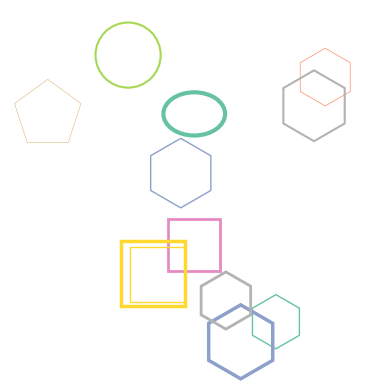[{"shape": "hexagon", "thickness": 1, "radius": 0.35, "center": [0.717, 0.164]}, {"shape": "oval", "thickness": 3, "radius": 0.4, "center": [0.504, 0.704]}, {"shape": "hexagon", "thickness": 0.5, "radius": 0.37, "center": [0.845, 0.8]}, {"shape": "hexagon", "thickness": 2.5, "radius": 0.48, "center": [0.625, 0.112]}, {"shape": "hexagon", "thickness": 1, "radius": 0.45, "center": [0.47, 0.55]}, {"shape": "square", "thickness": 2, "radius": 0.34, "center": [0.503, 0.363]}, {"shape": "circle", "thickness": 1.5, "radius": 0.42, "center": [0.333, 0.857]}, {"shape": "square", "thickness": 2.5, "radius": 0.42, "center": [0.397, 0.29]}, {"shape": "square", "thickness": 1, "radius": 0.36, "center": [0.409, 0.288]}, {"shape": "pentagon", "thickness": 0.5, "radius": 0.45, "center": [0.124, 0.703]}, {"shape": "hexagon", "thickness": 1.5, "radius": 0.46, "center": [0.816, 0.725]}, {"shape": "hexagon", "thickness": 2, "radius": 0.37, "center": [0.587, 0.219]}]